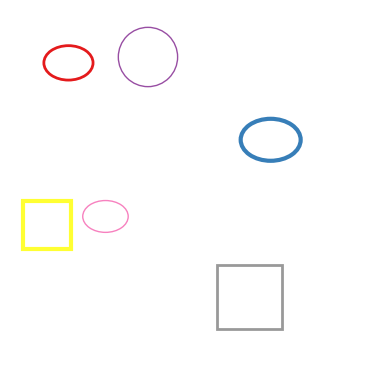[{"shape": "oval", "thickness": 2, "radius": 0.32, "center": [0.178, 0.837]}, {"shape": "oval", "thickness": 3, "radius": 0.39, "center": [0.703, 0.637]}, {"shape": "circle", "thickness": 1, "radius": 0.39, "center": [0.384, 0.852]}, {"shape": "square", "thickness": 3, "radius": 0.31, "center": [0.122, 0.415]}, {"shape": "oval", "thickness": 1, "radius": 0.3, "center": [0.274, 0.438]}, {"shape": "square", "thickness": 2, "radius": 0.42, "center": [0.648, 0.228]}]